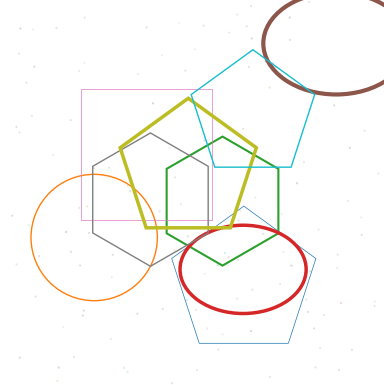[{"shape": "pentagon", "thickness": 0.5, "radius": 0.98, "center": [0.633, 0.268]}, {"shape": "circle", "thickness": 1, "radius": 0.82, "center": [0.245, 0.383]}, {"shape": "hexagon", "thickness": 1.5, "radius": 0.84, "center": [0.578, 0.478]}, {"shape": "oval", "thickness": 2.5, "radius": 0.82, "center": [0.631, 0.3]}, {"shape": "oval", "thickness": 3, "radius": 0.95, "center": [0.873, 0.887]}, {"shape": "square", "thickness": 0.5, "radius": 0.85, "center": [0.38, 0.598]}, {"shape": "hexagon", "thickness": 1, "radius": 0.87, "center": [0.391, 0.482]}, {"shape": "pentagon", "thickness": 2.5, "radius": 0.93, "center": [0.489, 0.559]}, {"shape": "pentagon", "thickness": 1, "radius": 0.84, "center": [0.657, 0.702]}]